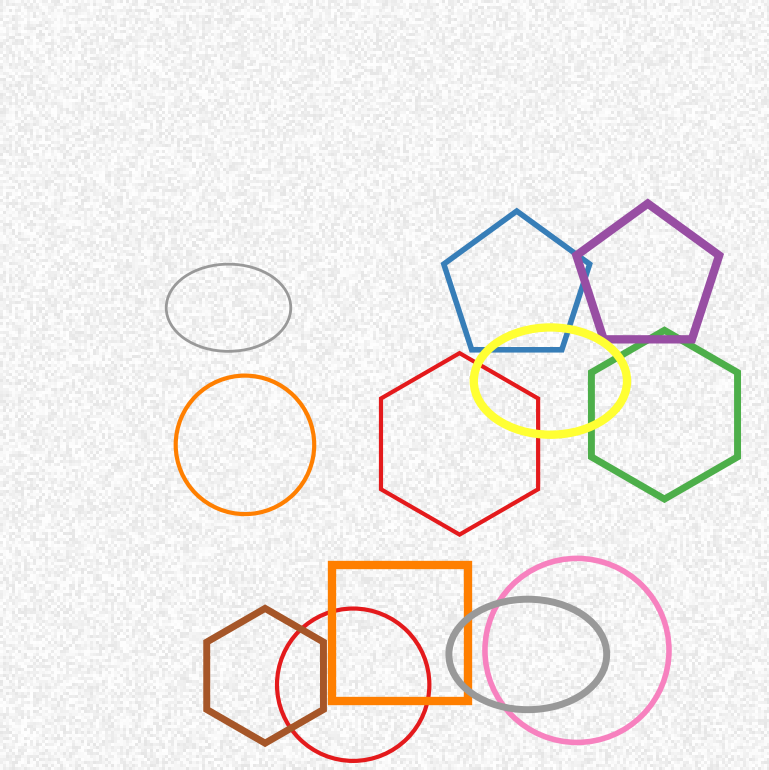[{"shape": "circle", "thickness": 1.5, "radius": 0.49, "center": [0.459, 0.111]}, {"shape": "hexagon", "thickness": 1.5, "radius": 0.59, "center": [0.597, 0.424]}, {"shape": "pentagon", "thickness": 2, "radius": 0.5, "center": [0.671, 0.626]}, {"shape": "hexagon", "thickness": 2.5, "radius": 0.55, "center": [0.863, 0.461]}, {"shape": "pentagon", "thickness": 3, "radius": 0.49, "center": [0.841, 0.638]}, {"shape": "circle", "thickness": 1.5, "radius": 0.45, "center": [0.318, 0.422]}, {"shape": "square", "thickness": 3, "radius": 0.44, "center": [0.519, 0.178]}, {"shape": "oval", "thickness": 3, "radius": 0.5, "center": [0.715, 0.505]}, {"shape": "hexagon", "thickness": 2.5, "radius": 0.44, "center": [0.344, 0.122]}, {"shape": "circle", "thickness": 2, "radius": 0.6, "center": [0.749, 0.155]}, {"shape": "oval", "thickness": 1, "radius": 0.4, "center": [0.297, 0.6]}, {"shape": "oval", "thickness": 2.5, "radius": 0.51, "center": [0.685, 0.15]}]